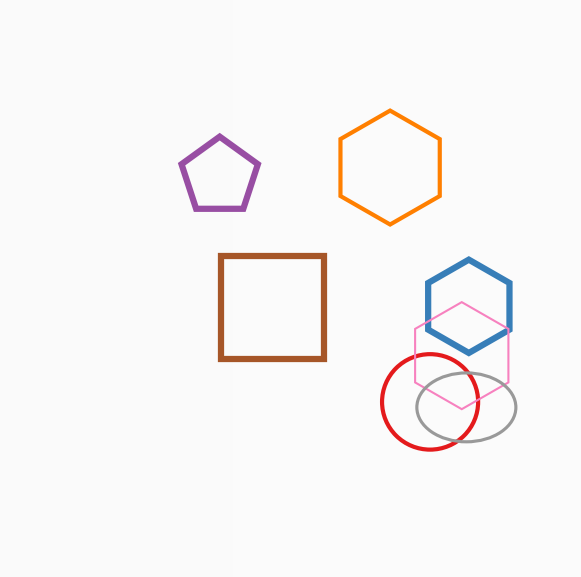[{"shape": "circle", "thickness": 2, "radius": 0.41, "center": [0.74, 0.303]}, {"shape": "hexagon", "thickness": 3, "radius": 0.4, "center": [0.807, 0.469]}, {"shape": "pentagon", "thickness": 3, "radius": 0.35, "center": [0.378, 0.693]}, {"shape": "hexagon", "thickness": 2, "radius": 0.49, "center": [0.671, 0.709]}, {"shape": "square", "thickness": 3, "radius": 0.45, "center": [0.469, 0.467]}, {"shape": "hexagon", "thickness": 1, "radius": 0.46, "center": [0.794, 0.383]}, {"shape": "oval", "thickness": 1.5, "radius": 0.43, "center": [0.802, 0.294]}]